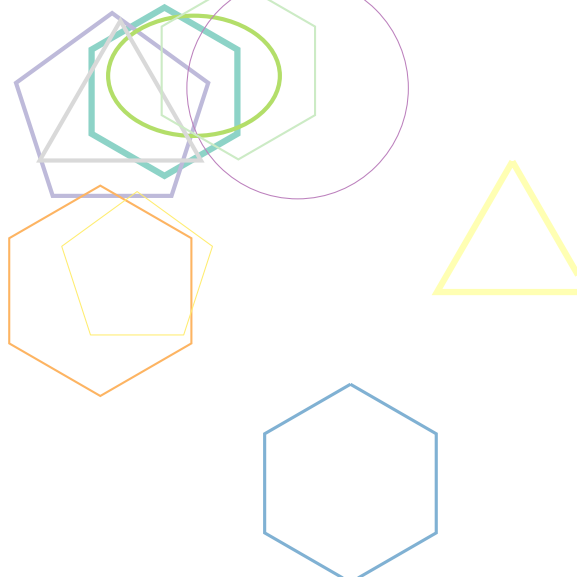[{"shape": "hexagon", "thickness": 3, "radius": 0.73, "center": [0.285, 0.84]}, {"shape": "triangle", "thickness": 3, "radius": 0.75, "center": [0.887, 0.569]}, {"shape": "pentagon", "thickness": 2, "radius": 0.87, "center": [0.194, 0.802]}, {"shape": "hexagon", "thickness": 1.5, "radius": 0.86, "center": [0.607, 0.162]}, {"shape": "hexagon", "thickness": 1, "radius": 0.91, "center": [0.174, 0.496]}, {"shape": "oval", "thickness": 2, "radius": 0.74, "center": [0.336, 0.868]}, {"shape": "triangle", "thickness": 2, "radius": 0.81, "center": [0.208, 0.802]}, {"shape": "circle", "thickness": 0.5, "radius": 0.96, "center": [0.515, 0.847]}, {"shape": "hexagon", "thickness": 1, "radius": 0.77, "center": [0.413, 0.876]}, {"shape": "pentagon", "thickness": 0.5, "radius": 0.69, "center": [0.237, 0.53]}]